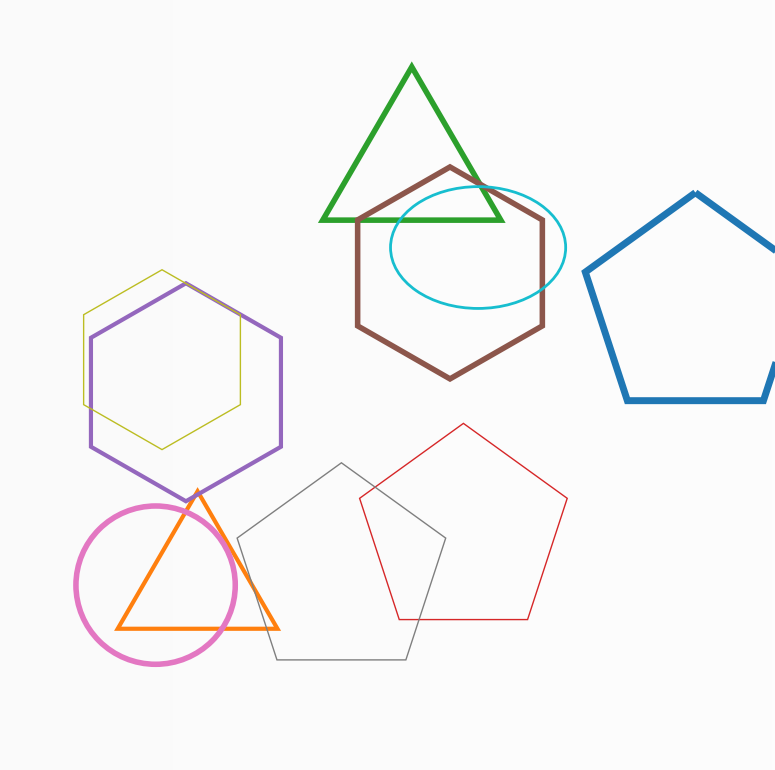[{"shape": "pentagon", "thickness": 2.5, "radius": 0.75, "center": [0.897, 0.6]}, {"shape": "triangle", "thickness": 1.5, "radius": 0.6, "center": [0.255, 0.243]}, {"shape": "triangle", "thickness": 2, "radius": 0.66, "center": [0.531, 0.78]}, {"shape": "pentagon", "thickness": 0.5, "radius": 0.7, "center": [0.598, 0.309]}, {"shape": "hexagon", "thickness": 1.5, "radius": 0.71, "center": [0.24, 0.491]}, {"shape": "hexagon", "thickness": 2, "radius": 0.69, "center": [0.581, 0.646]}, {"shape": "circle", "thickness": 2, "radius": 0.51, "center": [0.201, 0.24]}, {"shape": "pentagon", "thickness": 0.5, "radius": 0.71, "center": [0.441, 0.257]}, {"shape": "hexagon", "thickness": 0.5, "radius": 0.58, "center": [0.209, 0.533]}, {"shape": "oval", "thickness": 1, "radius": 0.57, "center": [0.617, 0.679]}]